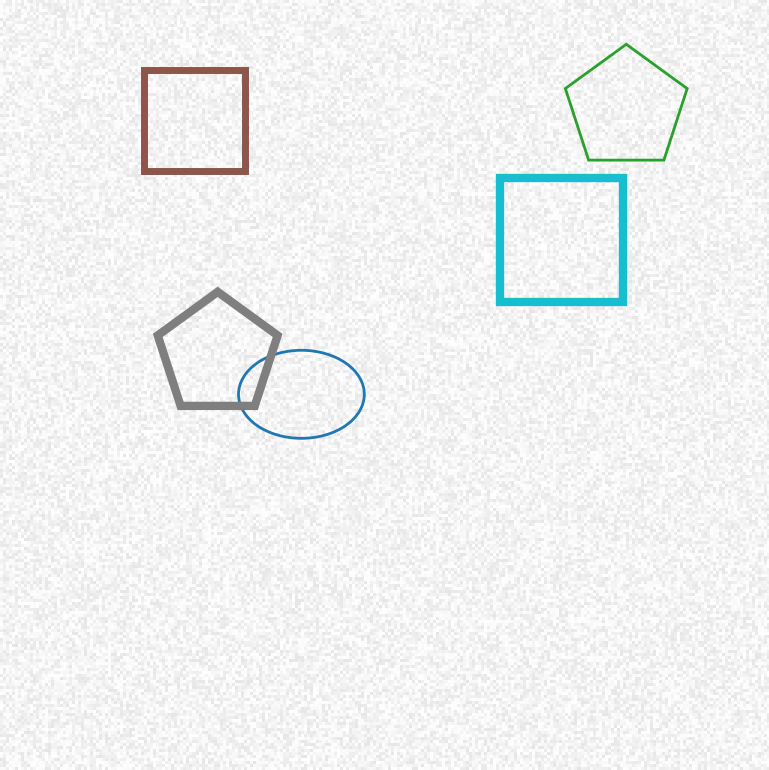[{"shape": "oval", "thickness": 1, "radius": 0.41, "center": [0.391, 0.488]}, {"shape": "pentagon", "thickness": 1, "radius": 0.42, "center": [0.813, 0.859]}, {"shape": "square", "thickness": 2.5, "radius": 0.33, "center": [0.252, 0.843]}, {"shape": "pentagon", "thickness": 3, "radius": 0.41, "center": [0.283, 0.539]}, {"shape": "square", "thickness": 3, "radius": 0.4, "center": [0.729, 0.689]}]